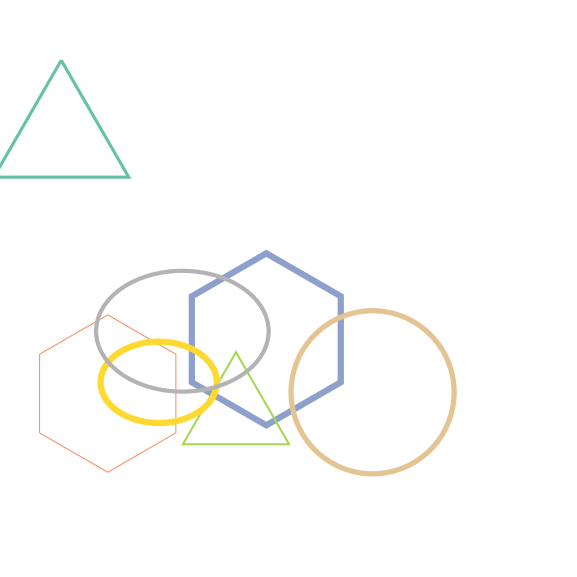[{"shape": "triangle", "thickness": 1.5, "radius": 0.67, "center": [0.106, 0.76]}, {"shape": "hexagon", "thickness": 0.5, "radius": 0.68, "center": [0.187, 0.318]}, {"shape": "hexagon", "thickness": 3, "radius": 0.74, "center": [0.461, 0.412]}, {"shape": "triangle", "thickness": 1, "radius": 0.53, "center": [0.409, 0.283]}, {"shape": "oval", "thickness": 3, "radius": 0.5, "center": [0.275, 0.337]}, {"shape": "circle", "thickness": 2.5, "radius": 0.71, "center": [0.645, 0.32]}, {"shape": "oval", "thickness": 2, "radius": 0.75, "center": [0.316, 0.426]}]